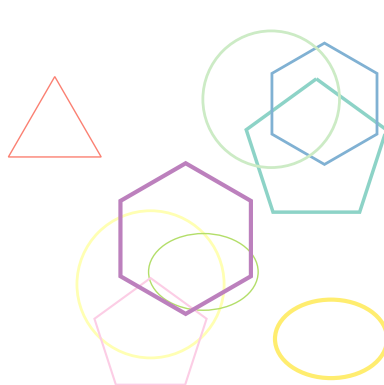[{"shape": "pentagon", "thickness": 2.5, "radius": 0.96, "center": [0.822, 0.604]}, {"shape": "circle", "thickness": 2, "radius": 0.96, "center": [0.391, 0.261]}, {"shape": "triangle", "thickness": 1, "radius": 0.7, "center": [0.142, 0.662]}, {"shape": "hexagon", "thickness": 2, "radius": 0.79, "center": [0.843, 0.73]}, {"shape": "oval", "thickness": 1, "radius": 0.71, "center": [0.528, 0.294]}, {"shape": "pentagon", "thickness": 1.5, "radius": 0.77, "center": [0.391, 0.125]}, {"shape": "hexagon", "thickness": 3, "radius": 0.98, "center": [0.482, 0.38]}, {"shape": "circle", "thickness": 2, "radius": 0.89, "center": [0.704, 0.742]}, {"shape": "oval", "thickness": 3, "radius": 0.73, "center": [0.86, 0.12]}]